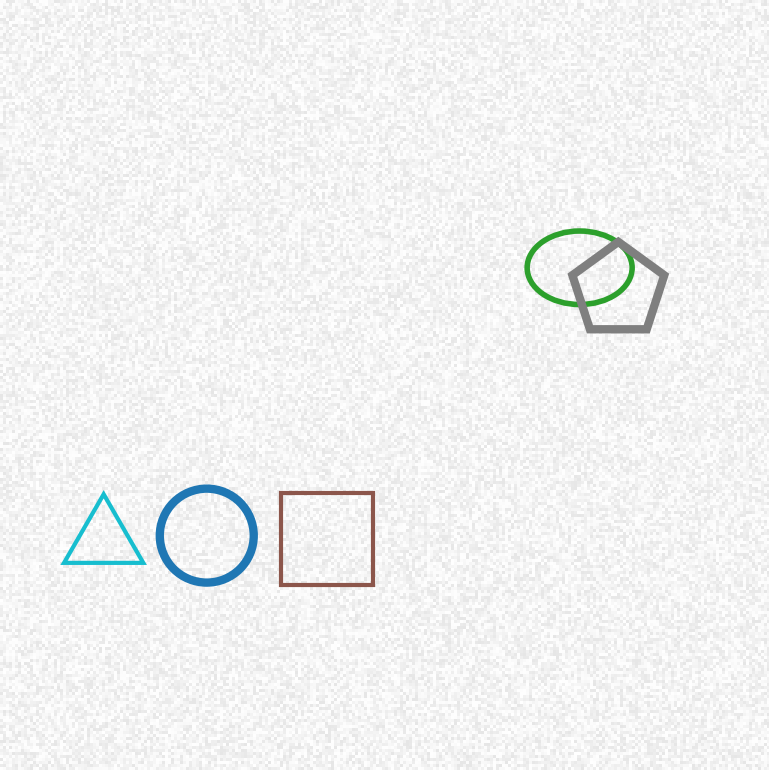[{"shape": "circle", "thickness": 3, "radius": 0.31, "center": [0.269, 0.304]}, {"shape": "oval", "thickness": 2, "radius": 0.34, "center": [0.753, 0.652]}, {"shape": "square", "thickness": 1.5, "radius": 0.3, "center": [0.425, 0.3]}, {"shape": "pentagon", "thickness": 3, "radius": 0.31, "center": [0.803, 0.623]}, {"shape": "triangle", "thickness": 1.5, "radius": 0.3, "center": [0.135, 0.299]}]